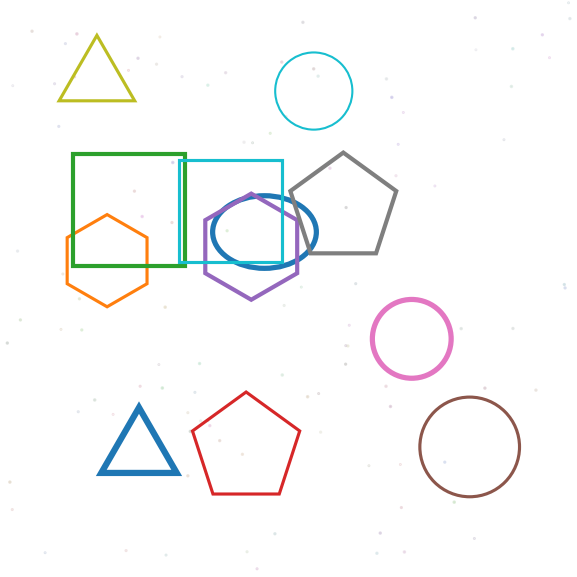[{"shape": "oval", "thickness": 2.5, "radius": 0.45, "center": [0.458, 0.597]}, {"shape": "triangle", "thickness": 3, "radius": 0.38, "center": [0.241, 0.218]}, {"shape": "hexagon", "thickness": 1.5, "radius": 0.4, "center": [0.185, 0.548]}, {"shape": "square", "thickness": 2, "radius": 0.49, "center": [0.223, 0.635]}, {"shape": "pentagon", "thickness": 1.5, "radius": 0.49, "center": [0.426, 0.223]}, {"shape": "hexagon", "thickness": 2, "radius": 0.46, "center": [0.435, 0.572]}, {"shape": "circle", "thickness": 1.5, "radius": 0.43, "center": [0.813, 0.225]}, {"shape": "circle", "thickness": 2.5, "radius": 0.34, "center": [0.713, 0.412]}, {"shape": "pentagon", "thickness": 2, "radius": 0.48, "center": [0.594, 0.638]}, {"shape": "triangle", "thickness": 1.5, "radius": 0.38, "center": [0.168, 0.862]}, {"shape": "square", "thickness": 1.5, "radius": 0.44, "center": [0.399, 0.634]}, {"shape": "circle", "thickness": 1, "radius": 0.33, "center": [0.543, 0.841]}]